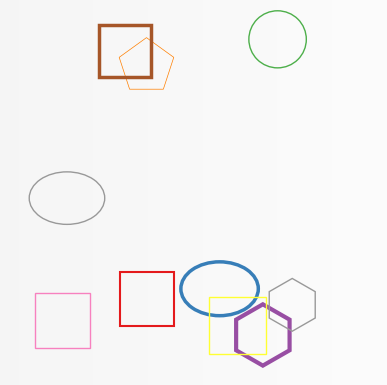[{"shape": "square", "thickness": 1.5, "radius": 0.35, "center": [0.379, 0.224]}, {"shape": "oval", "thickness": 2.5, "radius": 0.5, "center": [0.567, 0.25]}, {"shape": "circle", "thickness": 1, "radius": 0.37, "center": [0.716, 0.898]}, {"shape": "hexagon", "thickness": 3, "radius": 0.4, "center": [0.678, 0.13]}, {"shape": "pentagon", "thickness": 0.5, "radius": 0.37, "center": [0.378, 0.828]}, {"shape": "square", "thickness": 1, "radius": 0.37, "center": [0.613, 0.155]}, {"shape": "square", "thickness": 2.5, "radius": 0.33, "center": [0.322, 0.868]}, {"shape": "square", "thickness": 1, "radius": 0.35, "center": [0.162, 0.168]}, {"shape": "hexagon", "thickness": 1, "radius": 0.34, "center": [0.754, 0.208]}, {"shape": "oval", "thickness": 1, "radius": 0.49, "center": [0.173, 0.485]}]